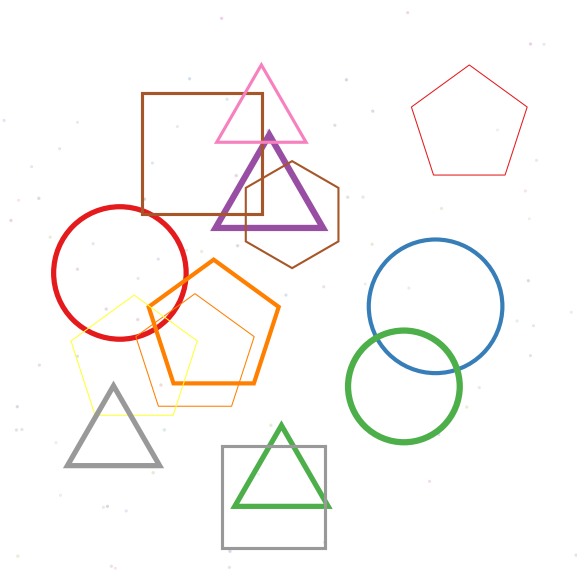[{"shape": "circle", "thickness": 2.5, "radius": 0.57, "center": [0.208, 0.526]}, {"shape": "pentagon", "thickness": 0.5, "radius": 0.53, "center": [0.813, 0.781]}, {"shape": "circle", "thickness": 2, "radius": 0.58, "center": [0.754, 0.469]}, {"shape": "circle", "thickness": 3, "radius": 0.48, "center": [0.699, 0.33]}, {"shape": "triangle", "thickness": 2.5, "radius": 0.47, "center": [0.487, 0.169]}, {"shape": "triangle", "thickness": 3, "radius": 0.54, "center": [0.466, 0.658]}, {"shape": "pentagon", "thickness": 0.5, "radius": 0.54, "center": [0.338, 0.383]}, {"shape": "pentagon", "thickness": 2, "radius": 0.59, "center": [0.37, 0.431]}, {"shape": "pentagon", "thickness": 0.5, "radius": 0.58, "center": [0.232, 0.373]}, {"shape": "square", "thickness": 1.5, "radius": 0.52, "center": [0.35, 0.734]}, {"shape": "hexagon", "thickness": 1, "radius": 0.46, "center": [0.506, 0.627]}, {"shape": "triangle", "thickness": 1.5, "radius": 0.45, "center": [0.453, 0.797]}, {"shape": "triangle", "thickness": 2.5, "radius": 0.46, "center": [0.197, 0.239]}, {"shape": "square", "thickness": 1.5, "radius": 0.44, "center": [0.474, 0.138]}]